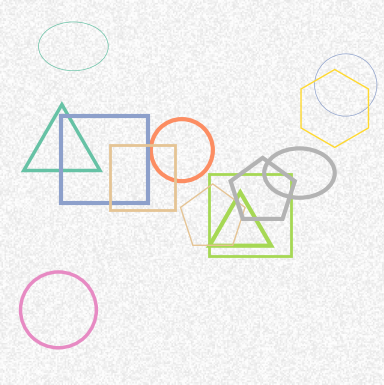[{"shape": "oval", "thickness": 0.5, "radius": 0.45, "center": [0.191, 0.88]}, {"shape": "triangle", "thickness": 2.5, "radius": 0.57, "center": [0.161, 0.614]}, {"shape": "circle", "thickness": 3, "radius": 0.4, "center": [0.472, 0.61]}, {"shape": "square", "thickness": 3, "radius": 0.57, "center": [0.272, 0.586]}, {"shape": "circle", "thickness": 0.5, "radius": 0.4, "center": [0.898, 0.779]}, {"shape": "circle", "thickness": 2.5, "radius": 0.49, "center": [0.152, 0.195]}, {"shape": "triangle", "thickness": 3, "radius": 0.46, "center": [0.624, 0.408]}, {"shape": "square", "thickness": 2, "radius": 0.53, "center": [0.65, 0.441]}, {"shape": "hexagon", "thickness": 1, "radius": 0.51, "center": [0.869, 0.718]}, {"shape": "pentagon", "thickness": 1, "radius": 0.44, "center": [0.553, 0.434]}, {"shape": "square", "thickness": 2, "radius": 0.42, "center": [0.37, 0.539]}, {"shape": "pentagon", "thickness": 3, "radius": 0.44, "center": [0.682, 0.502]}, {"shape": "oval", "thickness": 3, "radius": 0.46, "center": [0.778, 0.55]}]